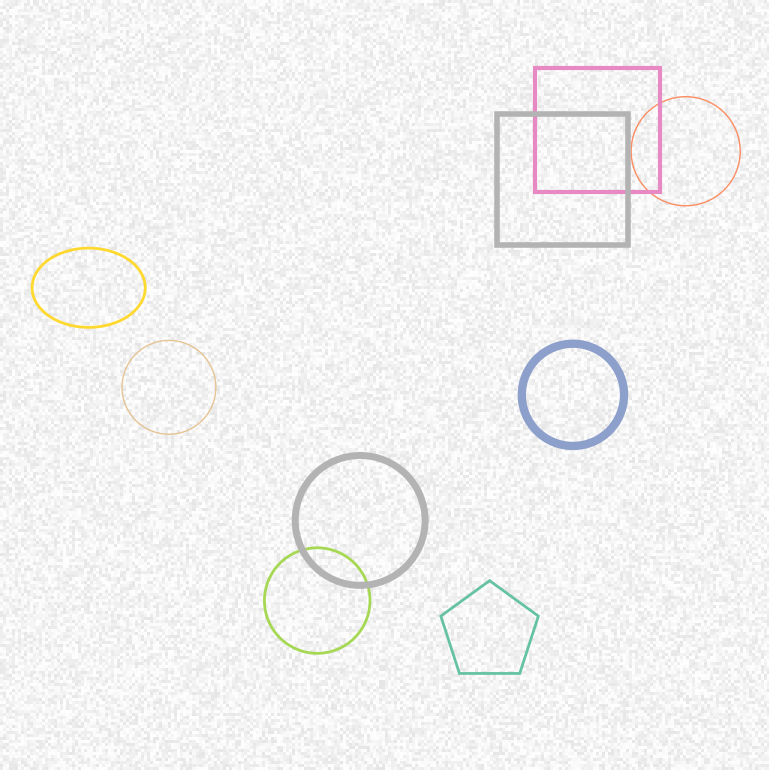[{"shape": "pentagon", "thickness": 1, "radius": 0.33, "center": [0.636, 0.179]}, {"shape": "circle", "thickness": 0.5, "radius": 0.35, "center": [0.89, 0.804]}, {"shape": "circle", "thickness": 3, "radius": 0.33, "center": [0.744, 0.487]}, {"shape": "square", "thickness": 1.5, "radius": 0.4, "center": [0.776, 0.831]}, {"shape": "circle", "thickness": 1, "radius": 0.34, "center": [0.412, 0.22]}, {"shape": "oval", "thickness": 1, "radius": 0.37, "center": [0.115, 0.626]}, {"shape": "circle", "thickness": 0.5, "radius": 0.3, "center": [0.219, 0.497]}, {"shape": "circle", "thickness": 2.5, "radius": 0.42, "center": [0.468, 0.324]}, {"shape": "square", "thickness": 2, "radius": 0.43, "center": [0.73, 0.767]}]